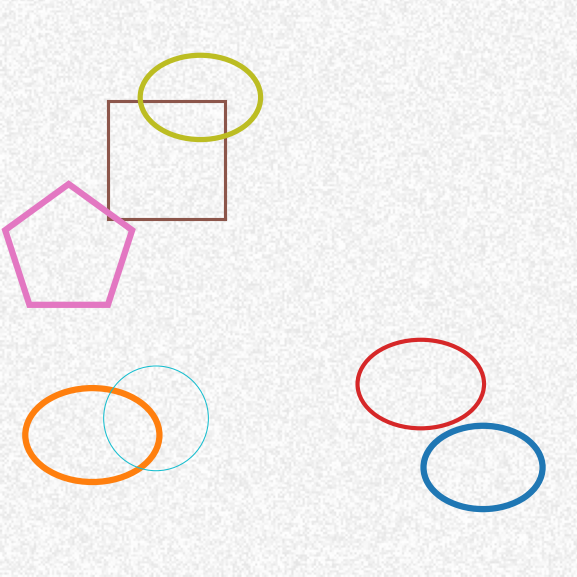[{"shape": "oval", "thickness": 3, "radius": 0.52, "center": [0.836, 0.19]}, {"shape": "oval", "thickness": 3, "radius": 0.58, "center": [0.16, 0.246]}, {"shape": "oval", "thickness": 2, "radius": 0.55, "center": [0.729, 0.334]}, {"shape": "square", "thickness": 1.5, "radius": 0.51, "center": [0.288, 0.722]}, {"shape": "pentagon", "thickness": 3, "radius": 0.58, "center": [0.119, 0.565]}, {"shape": "oval", "thickness": 2.5, "radius": 0.52, "center": [0.347, 0.83]}, {"shape": "circle", "thickness": 0.5, "radius": 0.45, "center": [0.27, 0.275]}]